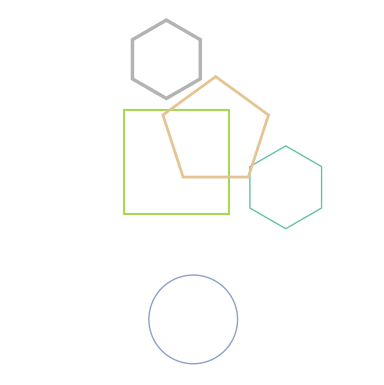[{"shape": "hexagon", "thickness": 1, "radius": 0.54, "center": [0.742, 0.513]}, {"shape": "circle", "thickness": 1, "radius": 0.58, "center": [0.502, 0.17]}, {"shape": "square", "thickness": 1.5, "radius": 0.68, "center": [0.459, 0.58]}, {"shape": "pentagon", "thickness": 2, "radius": 0.72, "center": [0.56, 0.657]}, {"shape": "hexagon", "thickness": 2.5, "radius": 0.51, "center": [0.432, 0.846]}]